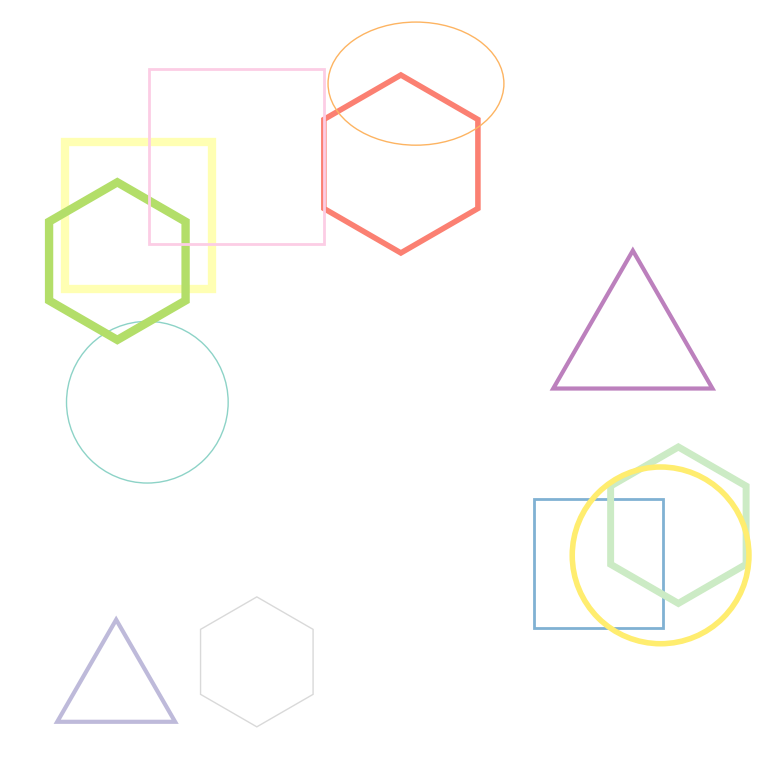[{"shape": "circle", "thickness": 0.5, "radius": 0.52, "center": [0.191, 0.478]}, {"shape": "square", "thickness": 3, "radius": 0.48, "center": [0.18, 0.72]}, {"shape": "triangle", "thickness": 1.5, "radius": 0.44, "center": [0.151, 0.107]}, {"shape": "hexagon", "thickness": 2, "radius": 0.58, "center": [0.521, 0.787]}, {"shape": "square", "thickness": 1, "radius": 0.42, "center": [0.777, 0.268]}, {"shape": "oval", "thickness": 0.5, "radius": 0.57, "center": [0.54, 0.891]}, {"shape": "hexagon", "thickness": 3, "radius": 0.51, "center": [0.152, 0.661]}, {"shape": "square", "thickness": 1, "radius": 0.57, "center": [0.307, 0.797]}, {"shape": "hexagon", "thickness": 0.5, "radius": 0.42, "center": [0.334, 0.14]}, {"shape": "triangle", "thickness": 1.5, "radius": 0.6, "center": [0.822, 0.555]}, {"shape": "hexagon", "thickness": 2.5, "radius": 0.51, "center": [0.881, 0.318]}, {"shape": "circle", "thickness": 2, "radius": 0.57, "center": [0.858, 0.279]}]